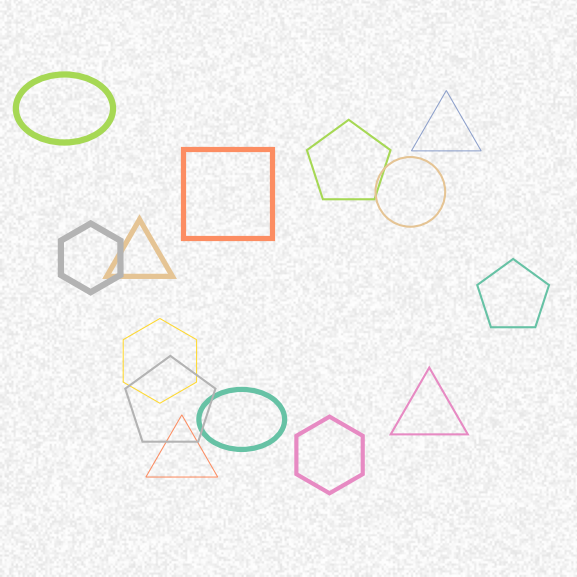[{"shape": "pentagon", "thickness": 1, "radius": 0.33, "center": [0.889, 0.485]}, {"shape": "oval", "thickness": 2.5, "radius": 0.37, "center": [0.419, 0.273]}, {"shape": "triangle", "thickness": 0.5, "radius": 0.36, "center": [0.315, 0.209]}, {"shape": "square", "thickness": 2.5, "radius": 0.39, "center": [0.394, 0.664]}, {"shape": "triangle", "thickness": 0.5, "radius": 0.35, "center": [0.773, 0.773]}, {"shape": "hexagon", "thickness": 2, "radius": 0.33, "center": [0.571, 0.211]}, {"shape": "triangle", "thickness": 1, "radius": 0.39, "center": [0.743, 0.286]}, {"shape": "pentagon", "thickness": 1, "radius": 0.38, "center": [0.604, 0.716]}, {"shape": "oval", "thickness": 3, "radius": 0.42, "center": [0.112, 0.811]}, {"shape": "hexagon", "thickness": 0.5, "radius": 0.37, "center": [0.277, 0.374]}, {"shape": "triangle", "thickness": 2.5, "radius": 0.33, "center": [0.242, 0.553]}, {"shape": "circle", "thickness": 1, "radius": 0.3, "center": [0.711, 0.667]}, {"shape": "hexagon", "thickness": 3, "radius": 0.3, "center": [0.157, 0.553]}, {"shape": "pentagon", "thickness": 1, "radius": 0.41, "center": [0.295, 0.301]}]